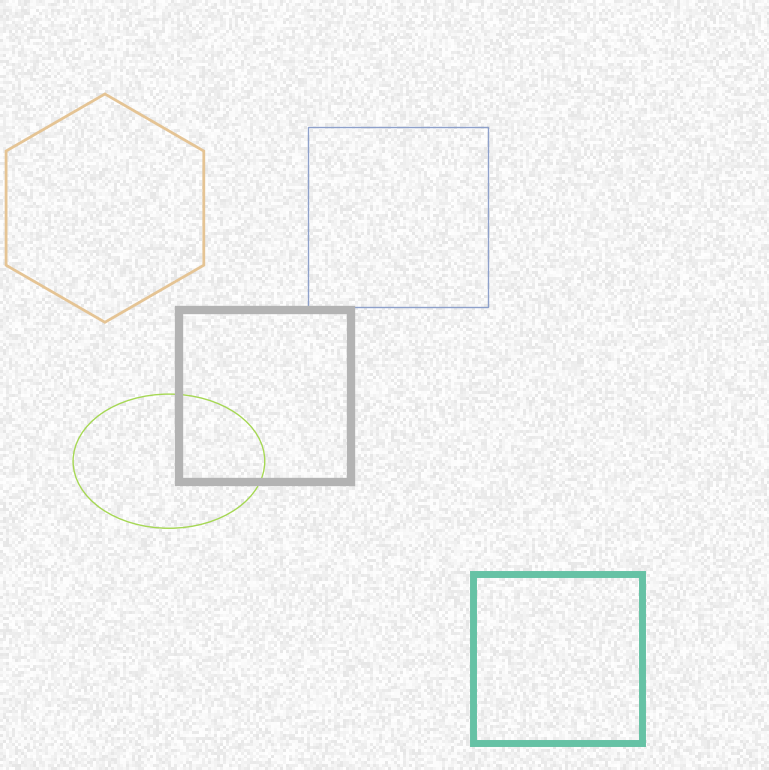[{"shape": "square", "thickness": 2.5, "radius": 0.55, "center": [0.724, 0.145]}, {"shape": "square", "thickness": 0.5, "radius": 0.58, "center": [0.516, 0.718]}, {"shape": "oval", "thickness": 0.5, "radius": 0.62, "center": [0.219, 0.401]}, {"shape": "hexagon", "thickness": 1, "radius": 0.74, "center": [0.136, 0.73]}, {"shape": "square", "thickness": 3, "radius": 0.56, "center": [0.344, 0.485]}]